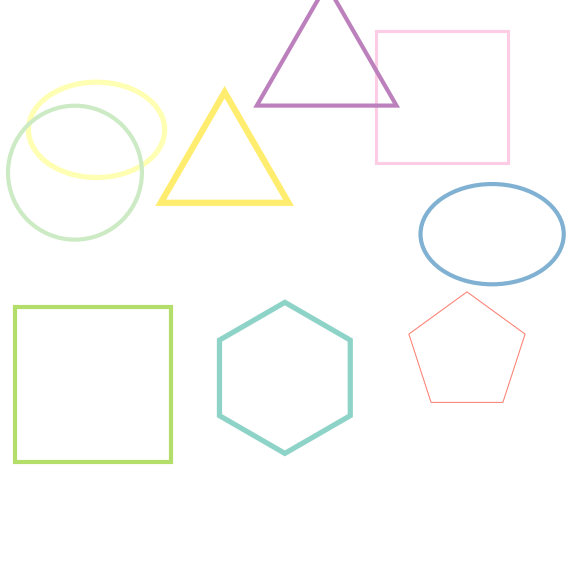[{"shape": "hexagon", "thickness": 2.5, "radius": 0.65, "center": [0.493, 0.345]}, {"shape": "oval", "thickness": 2.5, "radius": 0.59, "center": [0.167, 0.774]}, {"shape": "pentagon", "thickness": 0.5, "radius": 0.53, "center": [0.809, 0.388]}, {"shape": "oval", "thickness": 2, "radius": 0.62, "center": [0.852, 0.594]}, {"shape": "square", "thickness": 2, "radius": 0.67, "center": [0.16, 0.333]}, {"shape": "square", "thickness": 1.5, "radius": 0.57, "center": [0.765, 0.831]}, {"shape": "triangle", "thickness": 2, "radius": 0.7, "center": [0.566, 0.886]}, {"shape": "circle", "thickness": 2, "radius": 0.58, "center": [0.13, 0.7]}, {"shape": "triangle", "thickness": 3, "radius": 0.64, "center": [0.389, 0.712]}]